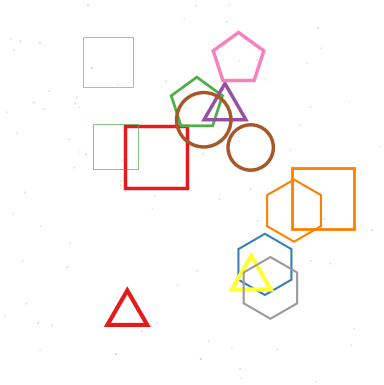[{"shape": "triangle", "thickness": 3, "radius": 0.3, "center": [0.331, 0.186]}, {"shape": "square", "thickness": 2.5, "radius": 0.4, "center": [0.405, 0.592]}, {"shape": "hexagon", "thickness": 1.5, "radius": 0.4, "center": [0.688, 0.313]}, {"shape": "pentagon", "thickness": 2, "radius": 0.35, "center": [0.511, 0.73]}, {"shape": "square", "thickness": 0.5, "radius": 0.29, "center": [0.301, 0.619]}, {"shape": "triangle", "thickness": 2.5, "radius": 0.31, "center": [0.584, 0.72]}, {"shape": "square", "thickness": 2, "radius": 0.4, "center": [0.839, 0.485]}, {"shape": "hexagon", "thickness": 1.5, "radius": 0.4, "center": [0.764, 0.453]}, {"shape": "triangle", "thickness": 3, "radius": 0.29, "center": [0.653, 0.277]}, {"shape": "circle", "thickness": 2.5, "radius": 0.29, "center": [0.651, 0.617]}, {"shape": "circle", "thickness": 2.5, "radius": 0.35, "center": [0.529, 0.689]}, {"shape": "pentagon", "thickness": 2.5, "radius": 0.34, "center": [0.62, 0.847]}, {"shape": "square", "thickness": 0.5, "radius": 0.32, "center": [0.28, 0.839]}, {"shape": "hexagon", "thickness": 1.5, "radius": 0.4, "center": [0.702, 0.252]}]